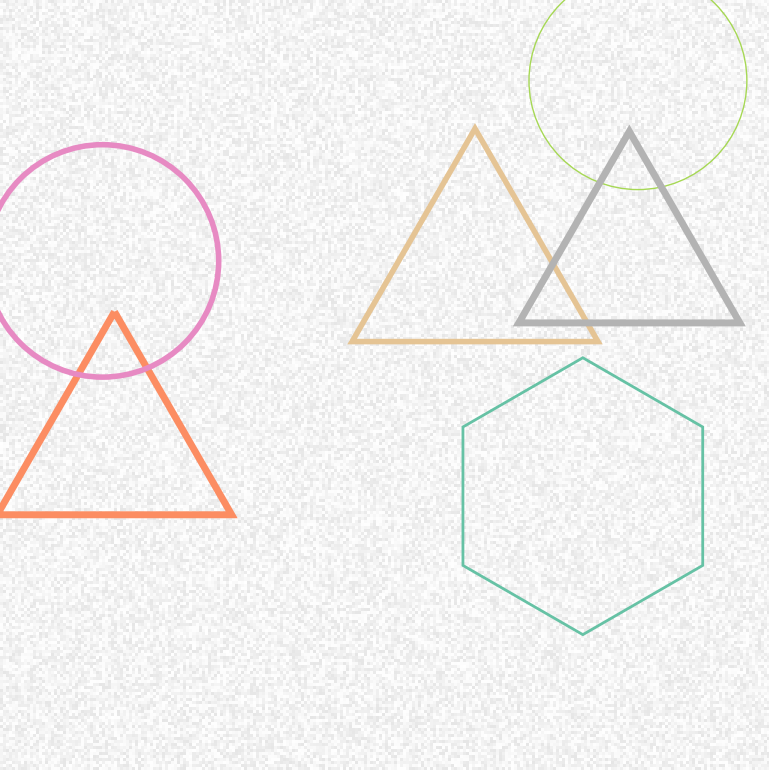[{"shape": "hexagon", "thickness": 1, "radius": 0.9, "center": [0.757, 0.356]}, {"shape": "triangle", "thickness": 2.5, "radius": 0.88, "center": [0.149, 0.419]}, {"shape": "circle", "thickness": 2, "radius": 0.75, "center": [0.133, 0.661]}, {"shape": "circle", "thickness": 0.5, "radius": 0.71, "center": [0.828, 0.895]}, {"shape": "triangle", "thickness": 2, "radius": 0.92, "center": [0.617, 0.649]}, {"shape": "triangle", "thickness": 2.5, "radius": 0.83, "center": [0.817, 0.664]}]